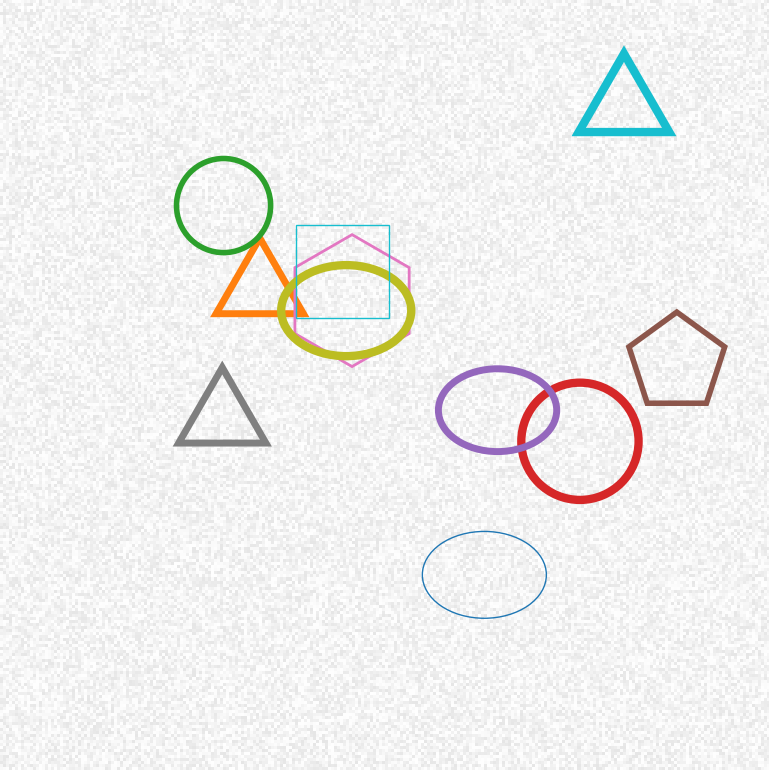[{"shape": "oval", "thickness": 0.5, "radius": 0.4, "center": [0.629, 0.253]}, {"shape": "triangle", "thickness": 2.5, "radius": 0.33, "center": [0.337, 0.625]}, {"shape": "circle", "thickness": 2, "radius": 0.31, "center": [0.29, 0.733]}, {"shape": "circle", "thickness": 3, "radius": 0.38, "center": [0.753, 0.427]}, {"shape": "oval", "thickness": 2.5, "radius": 0.38, "center": [0.646, 0.467]}, {"shape": "pentagon", "thickness": 2, "radius": 0.33, "center": [0.879, 0.529]}, {"shape": "hexagon", "thickness": 1, "radius": 0.43, "center": [0.457, 0.61]}, {"shape": "triangle", "thickness": 2.5, "radius": 0.33, "center": [0.289, 0.457]}, {"shape": "oval", "thickness": 3, "radius": 0.42, "center": [0.45, 0.597]}, {"shape": "triangle", "thickness": 3, "radius": 0.34, "center": [0.81, 0.862]}, {"shape": "square", "thickness": 0.5, "radius": 0.3, "center": [0.445, 0.647]}]